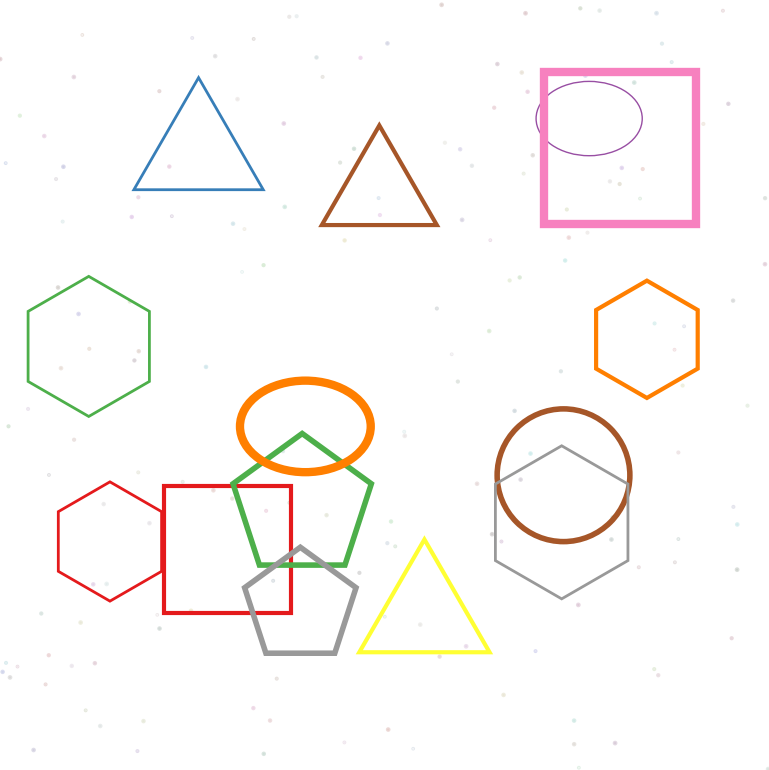[{"shape": "square", "thickness": 1.5, "radius": 0.41, "center": [0.296, 0.286]}, {"shape": "hexagon", "thickness": 1, "radius": 0.39, "center": [0.143, 0.297]}, {"shape": "triangle", "thickness": 1, "radius": 0.49, "center": [0.258, 0.802]}, {"shape": "pentagon", "thickness": 2, "radius": 0.47, "center": [0.392, 0.343]}, {"shape": "hexagon", "thickness": 1, "radius": 0.45, "center": [0.115, 0.55]}, {"shape": "oval", "thickness": 0.5, "radius": 0.34, "center": [0.765, 0.846]}, {"shape": "oval", "thickness": 3, "radius": 0.42, "center": [0.397, 0.446]}, {"shape": "hexagon", "thickness": 1.5, "radius": 0.38, "center": [0.84, 0.559]}, {"shape": "triangle", "thickness": 1.5, "radius": 0.49, "center": [0.551, 0.202]}, {"shape": "circle", "thickness": 2, "radius": 0.43, "center": [0.732, 0.383]}, {"shape": "triangle", "thickness": 1.5, "radius": 0.43, "center": [0.493, 0.751]}, {"shape": "square", "thickness": 3, "radius": 0.49, "center": [0.805, 0.808]}, {"shape": "pentagon", "thickness": 2, "radius": 0.38, "center": [0.39, 0.213]}, {"shape": "hexagon", "thickness": 1, "radius": 0.5, "center": [0.729, 0.322]}]